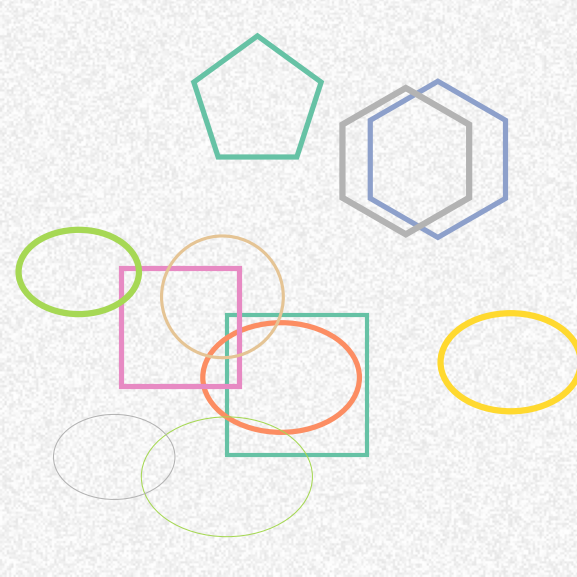[{"shape": "pentagon", "thickness": 2.5, "radius": 0.58, "center": [0.446, 0.821]}, {"shape": "square", "thickness": 2, "radius": 0.61, "center": [0.514, 0.333]}, {"shape": "oval", "thickness": 2.5, "radius": 0.68, "center": [0.487, 0.345]}, {"shape": "hexagon", "thickness": 2.5, "radius": 0.68, "center": [0.758, 0.723]}, {"shape": "square", "thickness": 2.5, "radius": 0.51, "center": [0.311, 0.433]}, {"shape": "oval", "thickness": 0.5, "radius": 0.74, "center": [0.393, 0.174]}, {"shape": "oval", "thickness": 3, "radius": 0.52, "center": [0.136, 0.528]}, {"shape": "oval", "thickness": 3, "radius": 0.61, "center": [0.884, 0.372]}, {"shape": "circle", "thickness": 1.5, "radius": 0.53, "center": [0.385, 0.485]}, {"shape": "hexagon", "thickness": 3, "radius": 0.63, "center": [0.703, 0.72]}, {"shape": "oval", "thickness": 0.5, "radius": 0.53, "center": [0.198, 0.208]}]